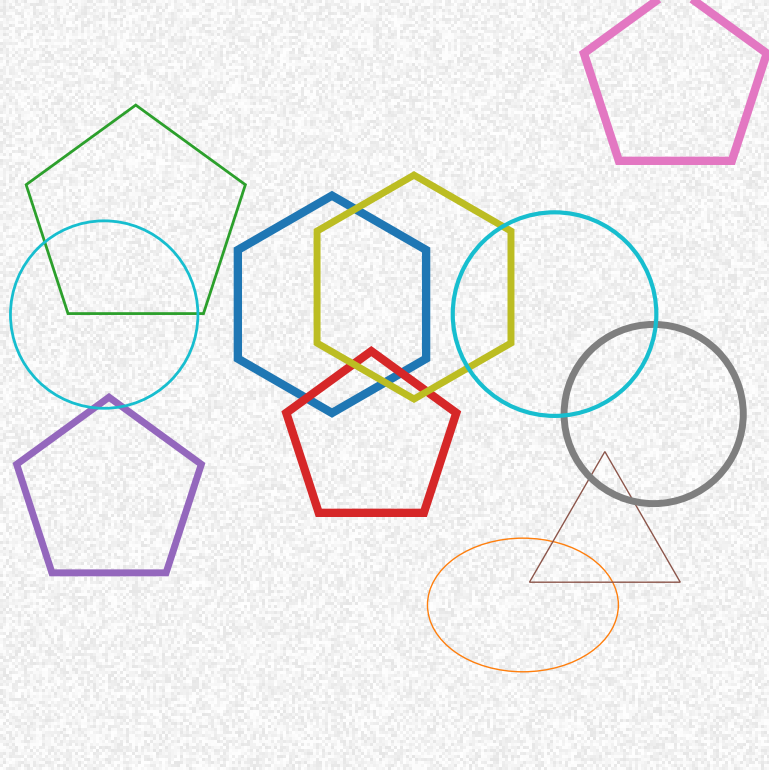[{"shape": "hexagon", "thickness": 3, "radius": 0.71, "center": [0.431, 0.605]}, {"shape": "oval", "thickness": 0.5, "radius": 0.62, "center": [0.679, 0.214]}, {"shape": "pentagon", "thickness": 1, "radius": 0.75, "center": [0.176, 0.714]}, {"shape": "pentagon", "thickness": 3, "radius": 0.58, "center": [0.482, 0.428]}, {"shape": "pentagon", "thickness": 2.5, "radius": 0.63, "center": [0.142, 0.358]}, {"shape": "triangle", "thickness": 0.5, "radius": 0.57, "center": [0.786, 0.3]}, {"shape": "pentagon", "thickness": 3, "radius": 0.62, "center": [0.877, 0.892]}, {"shape": "circle", "thickness": 2.5, "radius": 0.58, "center": [0.849, 0.462]}, {"shape": "hexagon", "thickness": 2.5, "radius": 0.73, "center": [0.538, 0.627]}, {"shape": "circle", "thickness": 1, "radius": 0.61, "center": [0.135, 0.591]}, {"shape": "circle", "thickness": 1.5, "radius": 0.66, "center": [0.72, 0.592]}]